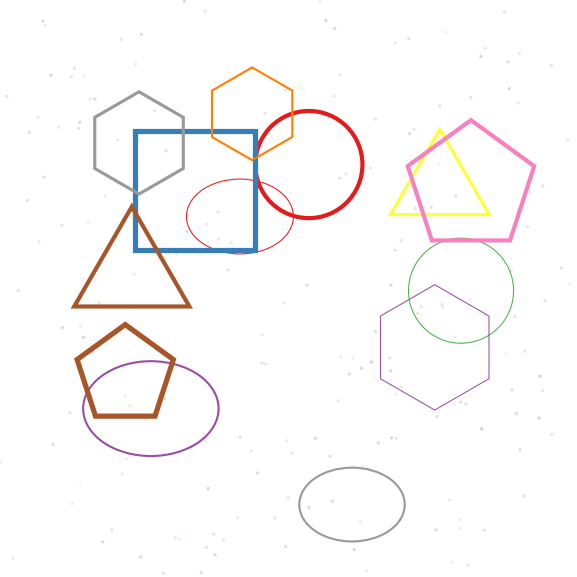[{"shape": "oval", "thickness": 0.5, "radius": 0.46, "center": [0.415, 0.624]}, {"shape": "circle", "thickness": 2, "radius": 0.46, "center": [0.535, 0.714]}, {"shape": "square", "thickness": 2.5, "radius": 0.52, "center": [0.338, 0.669]}, {"shape": "circle", "thickness": 0.5, "radius": 0.45, "center": [0.798, 0.496]}, {"shape": "oval", "thickness": 1, "radius": 0.59, "center": [0.261, 0.292]}, {"shape": "hexagon", "thickness": 0.5, "radius": 0.54, "center": [0.753, 0.398]}, {"shape": "hexagon", "thickness": 1, "radius": 0.4, "center": [0.437, 0.802]}, {"shape": "triangle", "thickness": 1.5, "radius": 0.49, "center": [0.762, 0.677]}, {"shape": "triangle", "thickness": 2, "radius": 0.58, "center": [0.228, 0.526]}, {"shape": "pentagon", "thickness": 2.5, "radius": 0.44, "center": [0.217, 0.349]}, {"shape": "pentagon", "thickness": 2, "radius": 0.58, "center": [0.815, 0.676]}, {"shape": "hexagon", "thickness": 1.5, "radius": 0.44, "center": [0.241, 0.752]}, {"shape": "oval", "thickness": 1, "radius": 0.46, "center": [0.61, 0.125]}]